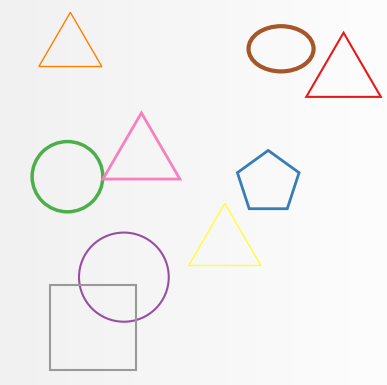[{"shape": "triangle", "thickness": 1.5, "radius": 0.56, "center": [0.887, 0.804]}, {"shape": "pentagon", "thickness": 2, "radius": 0.42, "center": [0.692, 0.526]}, {"shape": "circle", "thickness": 2.5, "radius": 0.46, "center": [0.174, 0.541]}, {"shape": "circle", "thickness": 1.5, "radius": 0.58, "center": [0.32, 0.28]}, {"shape": "triangle", "thickness": 1, "radius": 0.47, "center": [0.182, 0.874]}, {"shape": "triangle", "thickness": 1, "radius": 0.54, "center": [0.58, 0.364]}, {"shape": "oval", "thickness": 3, "radius": 0.42, "center": [0.725, 0.873]}, {"shape": "triangle", "thickness": 2, "radius": 0.57, "center": [0.365, 0.592]}, {"shape": "square", "thickness": 1.5, "radius": 0.56, "center": [0.239, 0.149]}]